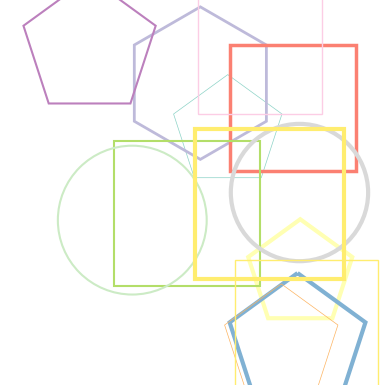[{"shape": "pentagon", "thickness": 0.5, "radius": 0.74, "center": [0.592, 0.658]}, {"shape": "pentagon", "thickness": 3, "radius": 0.71, "center": [0.78, 0.288]}, {"shape": "hexagon", "thickness": 2, "radius": 0.99, "center": [0.52, 0.784]}, {"shape": "square", "thickness": 2.5, "radius": 0.82, "center": [0.761, 0.719]}, {"shape": "pentagon", "thickness": 3, "radius": 0.93, "center": [0.773, 0.105]}, {"shape": "pentagon", "thickness": 0.5, "radius": 0.77, "center": [0.731, 0.108]}, {"shape": "square", "thickness": 1.5, "radius": 0.95, "center": [0.486, 0.445]}, {"shape": "square", "thickness": 1, "radius": 0.81, "center": [0.675, 0.866]}, {"shape": "circle", "thickness": 3, "radius": 0.89, "center": [0.778, 0.5]}, {"shape": "pentagon", "thickness": 1.5, "radius": 0.9, "center": [0.233, 0.877]}, {"shape": "circle", "thickness": 1.5, "radius": 0.97, "center": [0.344, 0.428]}, {"shape": "square", "thickness": 1, "radius": 0.93, "center": [0.796, 0.14]}, {"shape": "square", "thickness": 3, "radius": 0.97, "center": [0.7, 0.471]}]